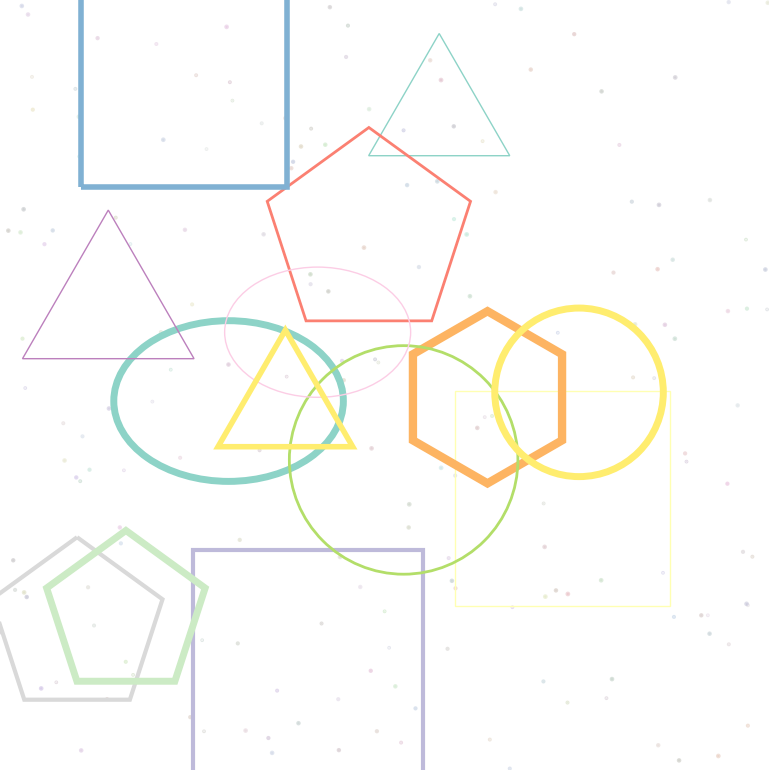[{"shape": "oval", "thickness": 2.5, "radius": 0.75, "center": [0.297, 0.479]}, {"shape": "triangle", "thickness": 0.5, "radius": 0.53, "center": [0.57, 0.851]}, {"shape": "square", "thickness": 0.5, "radius": 0.7, "center": [0.73, 0.352]}, {"shape": "square", "thickness": 1.5, "radius": 0.75, "center": [0.4, 0.136]}, {"shape": "pentagon", "thickness": 1, "radius": 0.69, "center": [0.479, 0.696]}, {"shape": "square", "thickness": 2, "radius": 0.67, "center": [0.239, 0.891]}, {"shape": "hexagon", "thickness": 3, "radius": 0.56, "center": [0.633, 0.484]}, {"shape": "circle", "thickness": 1, "radius": 0.74, "center": [0.524, 0.403]}, {"shape": "oval", "thickness": 0.5, "radius": 0.6, "center": [0.413, 0.569]}, {"shape": "pentagon", "thickness": 1.5, "radius": 0.58, "center": [0.1, 0.186]}, {"shape": "triangle", "thickness": 0.5, "radius": 0.64, "center": [0.141, 0.598]}, {"shape": "pentagon", "thickness": 2.5, "radius": 0.54, "center": [0.164, 0.203]}, {"shape": "triangle", "thickness": 2, "radius": 0.5, "center": [0.371, 0.47]}, {"shape": "circle", "thickness": 2.5, "radius": 0.55, "center": [0.752, 0.49]}]